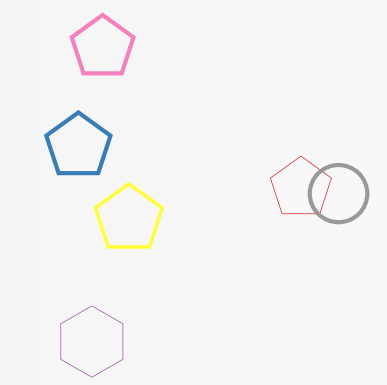[{"shape": "pentagon", "thickness": 0.5, "radius": 0.41, "center": [0.777, 0.512]}, {"shape": "pentagon", "thickness": 3, "radius": 0.44, "center": [0.202, 0.621]}, {"shape": "hexagon", "thickness": 0.5, "radius": 0.46, "center": [0.237, 0.113]}, {"shape": "pentagon", "thickness": 2.5, "radius": 0.45, "center": [0.333, 0.432]}, {"shape": "pentagon", "thickness": 3, "radius": 0.42, "center": [0.265, 0.877]}, {"shape": "circle", "thickness": 3, "radius": 0.37, "center": [0.874, 0.497]}]